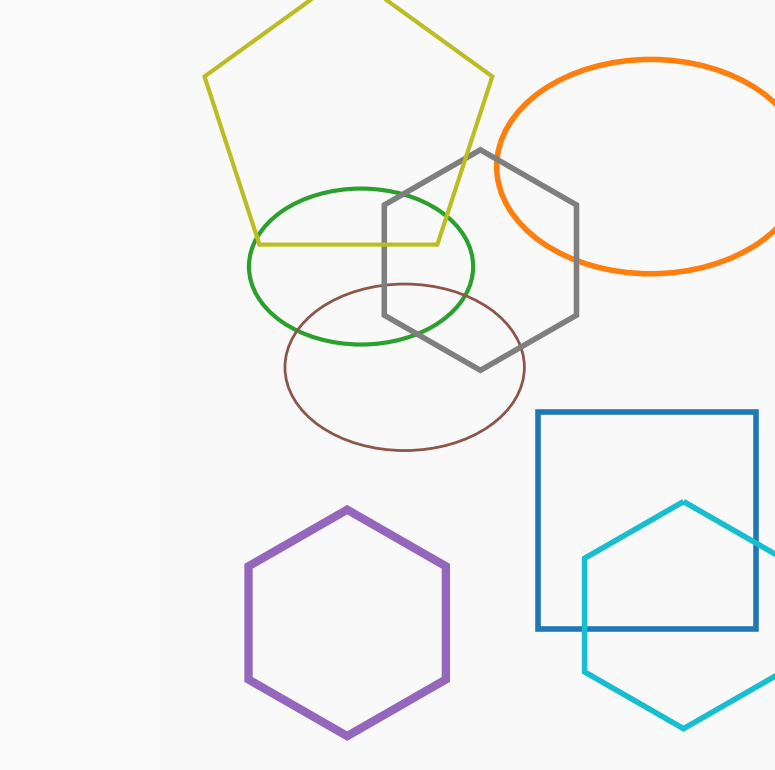[{"shape": "square", "thickness": 2, "radius": 0.7, "center": [0.835, 0.324]}, {"shape": "oval", "thickness": 2, "radius": 0.99, "center": [0.84, 0.784]}, {"shape": "oval", "thickness": 1.5, "radius": 0.72, "center": [0.466, 0.654]}, {"shape": "hexagon", "thickness": 3, "radius": 0.74, "center": [0.448, 0.191]}, {"shape": "oval", "thickness": 1, "radius": 0.77, "center": [0.522, 0.523]}, {"shape": "hexagon", "thickness": 2, "radius": 0.72, "center": [0.62, 0.662]}, {"shape": "pentagon", "thickness": 1.5, "radius": 0.98, "center": [0.45, 0.84]}, {"shape": "hexagon", "thickness": 2, "radius": 0.74, "center": [0.882, 0.201]}]